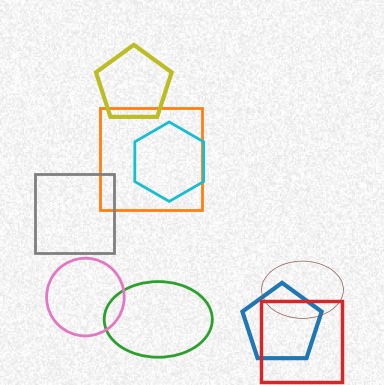[{"shape": "pentagon", "thickness": 3, "radius": 0.54, "center": [0.733, 0.157]}, {"shape": "square", "thickness": 2, "radius": 0.66, "center": [0.392, 0.587]}, {"shape": "oval", "thickness": 2, "radius": 0.7, "center": [0.411, 0.17]}, {"shape": "square", "thickness": 2.5, "radius": 0.52, "center": [0.783, 0.113]}, {"shape": "oval", "thickness": 0.5, "radius": 0.53, "center": [0.786, 0.247]}, {"shape": "circle", "thickness": 2, "radius": 0.5, "center": [0.222, 0.228]}, {"shape": "square", "thickness": 2, "radius": 0.51, "center": [0.194, 0.445]}, {"shape": "pentagon", "thickness": 3, "radius": 0.52, "center": [0.348, 0.78]}, {"shape": "hexagon", "thickness": 2, "radius": 0.52, "center": [0.44, 0.58]}]